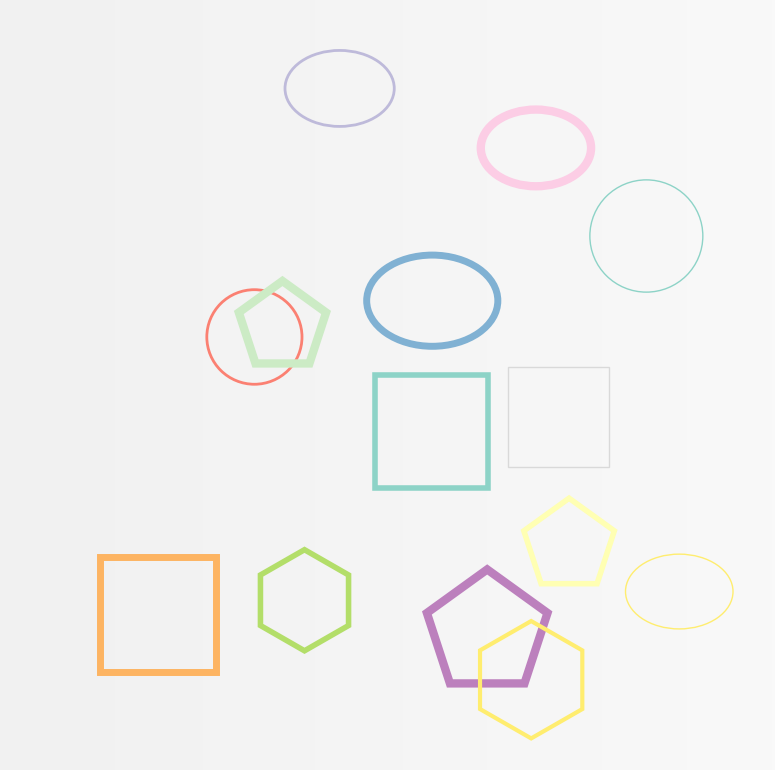[{"shape": "square", "thickness": 2, "radius": 0.37, "center": [0.557, 0.44]}, {"shape": "circle", "thickness": 0.5, "radius": 0.36, "center": [0.834, 0.694]}, {"shape": "pentagon", "thickness": 2, "radius": 0.31, "center": [0.734, 0.292]}, {"shape": "oval", "thickness": 1, "radius": 0.35, "center": [0.438, 0.885]}, {"shape": "circle", "thickness": 1, "radius": 0.31, "center": [0.328, 0.562]}, {"shape": "oval", "thickness": 2.5, "radius": 0.42, "center": [0.558, 0.609]}, {"shape": "square", "thickness": 2.5, "radius": 0.37, "center": [0.204, 0.202]}, {"shape": "hexagon", "thickness": 2, "radius": 0.33, "center": [0.393, 0.22]}, {"shape": "oval", "thickness": 3, "radius": 0.36, "center": [0.692, 0.808]}, {"shape": "square", "thickness": 0.5, "radius": 0.32, "center": [0.721, 0.458]}, {"shape": "pentagon", "thickness": 3, "radius": 0.41, "center": [0.629, 0.179]}, {"shape": "pentagon", "thickness": 3, "radius": 0.3, "center": [0.364, 0.576]}, {"shape": "oval", "thickness": 0.5, "radius": 0.35, "center": [0.876, 0.232]}, {"shape": "hexagon", "thickness": 1.5, "radius": 0.38, "center": [0.685, 0.117]}]